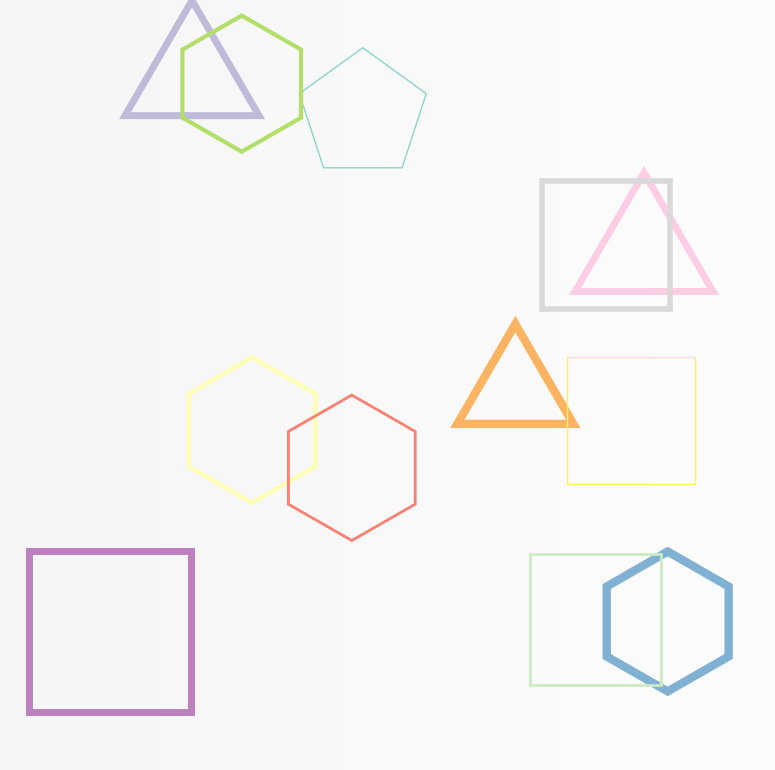[{"shape": "pentagon", "thickness": 0.5, "radius": 0.43, "center": [0.468, 0.852]}, {"shape": "hexagon", "thickness": 1.5, "radius": 0.47, "center": [0.325, 0.441]}, {"shape": "triangle", "thickness": 2.5, "radius": 0.5, "center": [0.248, 0.9]}, {"shape": "hexagon", "thickness": 1, "radius": 0.47, "center": [0.454, 0.392]}, {"shape": "hexagon", "thickness": 3, "radius": 0.45, "center": [0.862, 0.193]}, {"shape": "triangle", "thickness": 3, "radius": 0.43, "center": [0.665, 0.493]}, {"shape": "hexagon", "thickness": 1.5, "radius": 0.44, "center": [0.312, 0.891]}, {"shape": "triangle", "thickness": 2.5, "radius": 0.51, "center": [0.831, 0.673]}, {"shape": "square", "thickness": 2, "radius": 0.41, "center": [0.782, 0.682]}, {"shape": "square", "thickness": 2.5, "radius": 0.52, "center": [0.142, 0.179]}, {"shape": "square", "thickness": 1, "radius": 0.42, "center": [0.769, 0.195]}, {"shape": "square", "thickness": 0.5, "radius": 0.41, "center": [0.815, 0.454]}]